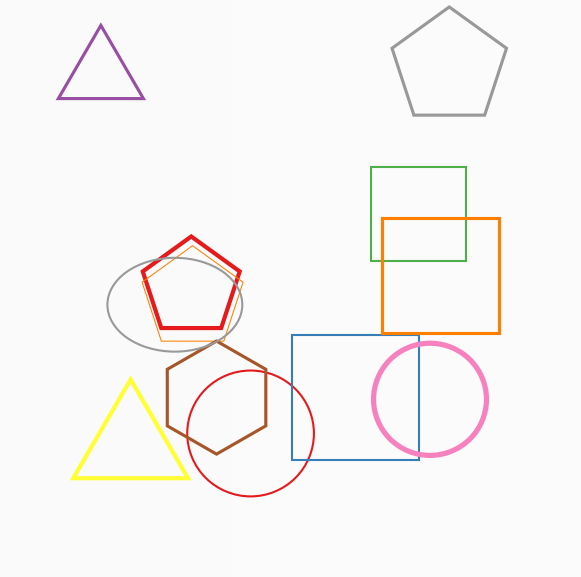[{"shape": "circle", "thickness": 1, "radius": 0.54, "center": [0.431, 0.249]}, {"shape": "pentagon", "thickness": 2, "radius": 0.44, "center": [0.329, 0.502]}, {"shape": "square", "thickness": 1, "radius": 0.54, "center": [0.612, 0.311]}, {"shape": "square", "thickness": 1, "radius": 0.41, "center": [0.72, 0.628]}, {"shape": "triangle", "thickness": 1.5, "radius": 0.42, "center": [0.174, 0.871]}, {"shape": "pentagon", "thickness": 0.5, "radius": 0.46, "center": [0.331, 0.482]}, {"shape": "square", "thickness": 1.5, "radius": 0.5, "center": [0.758, 0.522]}, {"shape": "triangle", "thickness": 2, "radius": 0.57, "center": [0.225, 0.228]}, {"shape": "hexagon", "thickness": 1.5, "radius": 0.49, "center": [0.373, 0.311]}, {"shape": "circle", "thickness": 2.5, "radius": 0.49, "center": [0.74, 0.308]}, {"shape": "oval", "thickness": 1, "radius": 0.58, "center": [0.301, 0.471]}, {"shape": "pentagon", "thickness": 1.5, "radius": 0.52, "center": [0.773, 0.884]}]